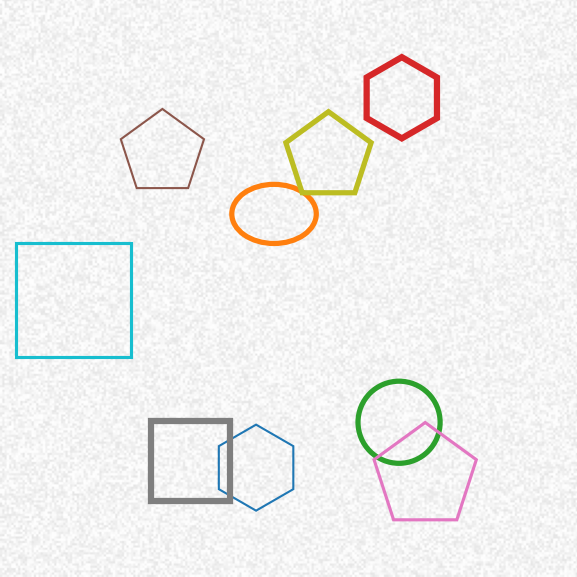[{"shape": "hexagon", "thickness": 1, "radius": 0.37, "center": [0.443, 0.189]}, {"shape": "oval", "thickness": 2.5, "radius": 0.37, "center": [0.475, 0.629]}, {"shape": "circle", "thickness": 2.5, "radius": 0.36, "center": [0.691, 0.268]}, {"shape": "hexagon", "thickness": 3, "radius": 0.35, "center": [0.696, 0.83]}, {"shape": "pentagon", "thickness": 1, "radius": 0.38, "center": [0.281, 0.735]}, {"shape": "pentagon", "thickness": 1.5, "radius": 0.47, "center": [0.736, 0.174]}, {"shape": "square", "thickness": 3, "radius": 0.34, "center": [0.33, 0.201]}, {"shape": "pentagon", "thickness": 2.5, "radius": 0.39, "center": [0.569, 0.728]}, {"shape": "square", "thickness": 1.5, "radius": 0.5, "center": [0.128, 0.48]}]